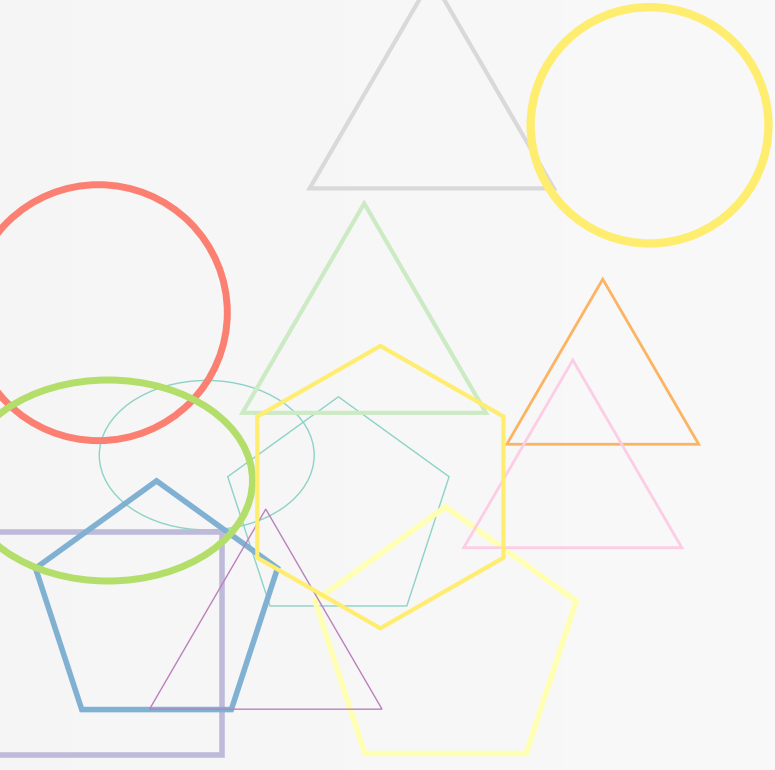[{"shape": "oval", "thickness": 0.5, "radius": 0.69, "center": [0.267, 0.409]}, {"shape": "pentagon", "thickness": 0.5, "radius": 0.75, "center": [0.437, 0.335]}, {"shape": "pentagon", "thickness": 2, "radius": 0.89, "center": [0.575, 0.165]}, {"shape": "square", "thickness": 2, "radius": 0.72, "center": [0.142, 0.164]}, {"shape": "circle", "thickness": 2.5, "radius": 0.83, "center": [0.127, 0.594]}, {"shape": "pentagon", "thickness": 2, "radius": 0.82, "center": [0.202, 0.211]}, {"shape": "triangle", "thickness": 1, "radius": 0.71, "center": [0.778, 0.495]}, {"shape": "oval", "thickness": 2.5, "radius": 0.93, "center": [0.139, 0.376]}, {"shape": "triangle", "thickness": 1, "radius": 0.81, "center": [0.739, 0.37]}, {"shape": "triangle", "thickness": 1.5, "radius": 0.91, "center": [0.557, 0.846]}, {"shape": "triangle", "thickness": 0.5, "radius": 0.87, "center": [0.343, 0.166]}, {"shape": "triangle", "thickness": 1.5, "radius": 0.91, "center": [0.47, 0.555]}, {"shape": "hexagon", "thickness": 1.5, "radius": 0.92, "center": [0.491, 0.367]}, {"shape": "circle", "thickness": 3, "radius": 0.77, "center": [0.838, 0.837]}]